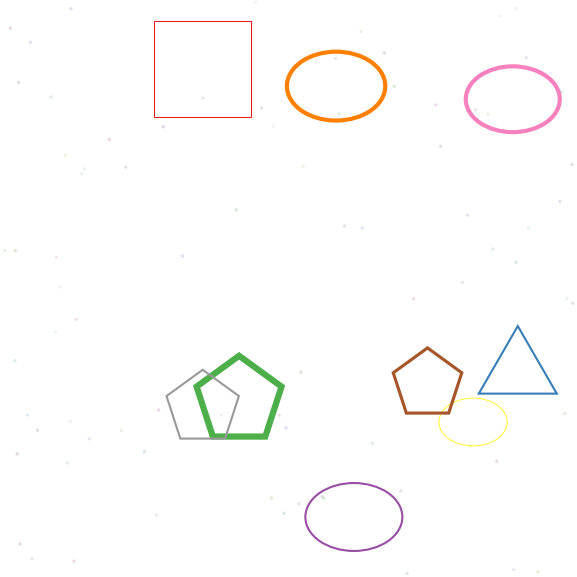[{"shape": "square", "thickness": 0.5, "radius": 0.42, "center": [0.35, 0.88]}, {"shape": "triangle", "thickness": 1, "radius": 0.39, "center": [0.897, 0.357]}, {"shape": "pentagon", "thickness": 3, "radius": 0.39, "center": [0.414, 0.306]}, {"shape": "oval", "thickness": 1, "radius": 0.42, "center": [0.613, 0.104]}, {"shape": "oval", "thickness": 2, "radius": 0.43, "center": [0.582, 0.85]}, {"shape": "oval", "thickness": 0.5, "radius": 0.3, "center": [0.819, 0.268]}, {"shape": "pentagon", "thickness": 1.5, "radius": 0.31, "center": [0.74, 0.334]}, {"shape": "oval", "thickness": 2, "radius": 0.41, "center": [0.888, 0.827]}, {"shape": "pentagon", "thickness": 1, "radius": 0.33, "center": [0.351, 0.293]}]